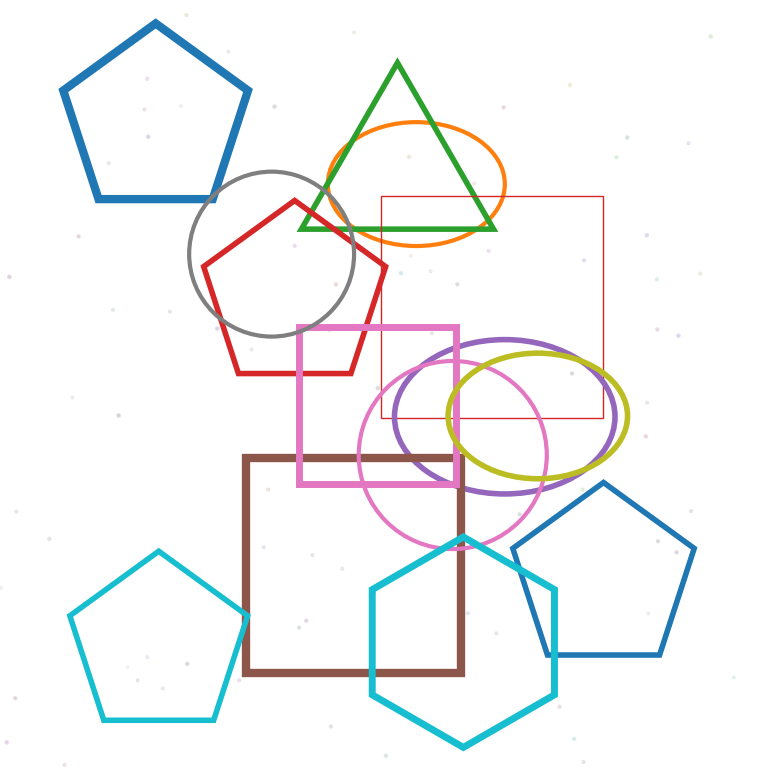[{"shape": "pentagon", "thickness": 3, "radius": 0.63, "center": [0.202, 0.843]}, {"shape": "pentagon", "thickness": 2, "radius": 0.62, "center": [0.784, 0.25]}, {"shape": "oval", "thickness": 1.5, "radius": 0.57, "center": [0.541, 0.761]}, {"shape": "triangle", "thickness": 2, "radius": 0.72, "center": [0.516, 0.774]}, {"shape": "pentagon", "thickness": 2, "radius": 0.62, "center": [0.383, 0.615]}, {"shape": "square", "thickness": 0.5, "radius": 0.72, "center": [0.639, 0.602]}, {"shape": "oval", "thickness": 2, "radius": 0.72, "center": [0.656, 0.459]}, {"shape": "square", "thickness": 3, "radius": 0.7, "center": [0.459, 0.266]}, {"shape": "circle", "thickness": 1.5, "radius": 0.61, "center": [0.588, 0.409]}, {"shape": "square", "thickness": 2.5, "radius": 0.51, "center": [0.49, 0.473]}, {"shape": "circle", "thickness": 1.5, "radius": 0.54, "center": [0.353, 0.67]}, {"shape": "oval", "thickness": 2, "radius": 0.58, "center": [0.698, 0.46]}, {"shape": "pentagon", "thickness": 2, "radius": 0.61, "center": [0.206, 0.163]}, {"shape": "hexagon", "thickness": 2.5, "radius": 0.68, "center": [0.602, 0.166]}]